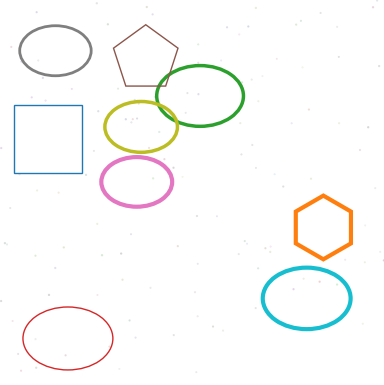[{"shape": "square", "thickness": 1, "radius": 0.45, "center": [0.125, 0.639]}, {"shape": "hexagon", "thickness": 3, "radius": 0.41, "center": [0.84, 0.409]}, {"shape": "oval", "thickness": 2.5, "radius": 0.56, "center": [0.52, 0.751]}, {"shape": "oval", "thickness": 1, "radius": 0.58, "center": [0.176, 0.121]}, {"shape": "pentagon", "thickness": 1, "radius": 0.44, "center": [0.379, 0.848]}, {"shape": "oval", "thickness": 3, "radius": 0.46, "center": [0.355, 0.528]}, {"shape": "oval", "thickness": 2, "radius": 0.46, "center": [0.144, 0.868]}, {"shape": "oval", "thickness": 2.5, "radius": 0.47, "center": [0.367, 0.67]}, {"shape": "oval", "thickness": 3, "radius": 0.57, "center": [0.797, 0.225]}]